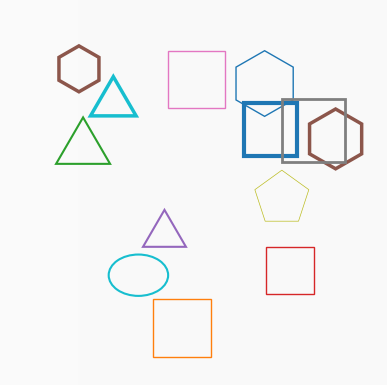[{"shape": "hexagon", "thickness": 1, "radius": 0.43, "center": [0.683, 0.783]}, {"shape": "square", "thickness": 3, "radius": 0.35, "center": [0.699, 0.663]}, {"shape": "square", "thickness": 1, "radius": 0.37, "center": [0.469, 0.149]}, {"shape": "triangle", "thickness": 1.5, "radius": 0.4, "center": [0.214, 0.615]}, {"shape": "square", "thickness": 1, "radius": 0.31, "center": [0.749, 0.297]}, {"shape": "triangle", "thickness": 1.5, "radius": 0.32, "center": [0.424, 0.391]}, {"shape": "hexagon", "thickness": 2.5, "radius": 0.39, "center": [0.866, 0.639]}, {"shape": "hexagon", "thickness": 2.5, "radius": 0.3, "center": [0.204, 0.821]}, {"shape": "square", "thickness": 1, "radius": 0.37, "center": [0.506, 0.794]}, {"shape": "square", "thickness": 2, "radius": 0.41, "center": [0.81, 0.661]}, {"shape": "pentagon", "thickness": 0.5, "radius": 0.37, "center": [0.727, 0.485]}, {"shape": "oval", "thickness": 1.5, "radius": 0.38, "center": [0.357, 0.285]}, {"shape": "triangle", "thickness": 2.5, "radius": 0.34, "center": [0.292, 0.733]}]